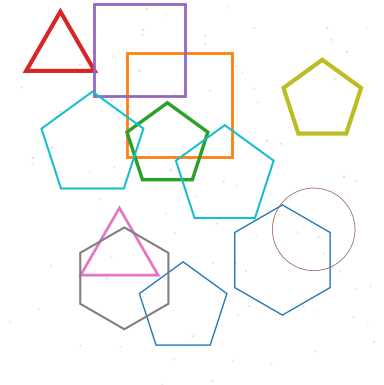[{"shape": "pentagon", "thickness": 1, "radius": 0.6, "center": [0.476, 0.2]}, {"shape": "hexagon", "thickness": 1, "radius": 0.72, "center": [0.734, 0.325]}, {"shape": "square", "thickness": 2, "radius": 0.68, "center": [0.466, 0.727]}, {"shape": "pentagon", "thickness": 2.5, "radius": 0.55, "center": [0.435, 0.623]}, {"shape": "triangle", "thickness": 3, "radius": 0.51, "center": [0.157, 0.867]}, {"shape": "square", "thickness": 2, "radius": 0.59, "center": [0.363, 0.87]}, {"shape": "circle", "thickness": 0.5, "radius": 0.54, "center": [0.815, 0.404]}, {"shape": "triangle", "thickness": 2, "radius": 0.58, "center": [0.31, 0.343]}, {"shape": "hexagon", "thickness": 1.5, "radius": 0.66, "center": [0.323, 0.277]}, {"shape": "pentagon", "thickness": 3, "radius": 0.53, "center": [0.837, 0.739]}, {"shape": "pentagon", "thickness": 1.5, "radius": 0.7, "center": [0.24, 0.623]}, {"shape": "pentagon", "thickness": 1.5, "radius": 0.67, "center": [0.584, 0.542]}]